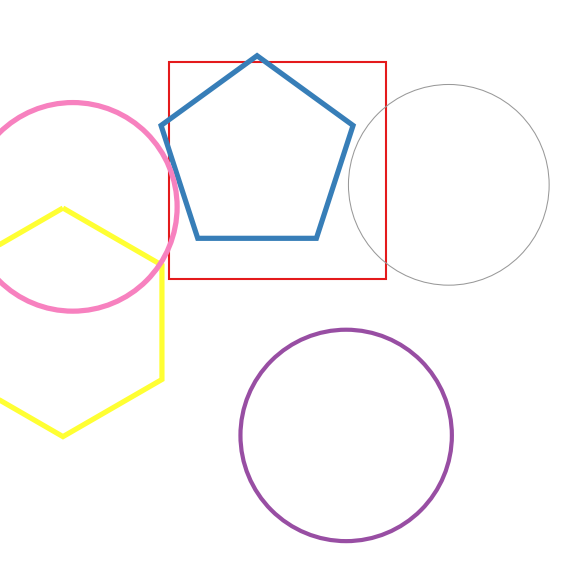[{"shape": "square", "thickness": 1, "radius": 0.94, "center": [0.481, 0.704]}, {"shape": "pentagon", "thickness": 2.5, "radius": 0.87, "center": [0.445, 0.728]}, {"shape": "circle", "thickness": 2, "radius": 0.92, "center": [0.599, 0.245]}, {"shape": "hexagon", "thickness": 2.5, "radius": 0.99, "center": [0.109, 0.441]}, {"shape": "circle", "thickness": 2.5, "radius": 0.9, "center": [0.126, 0.641]}, {"shape": "circle", "thickness": 0.5, "radius": 0.87, "center": [0.777, 0.679]}]